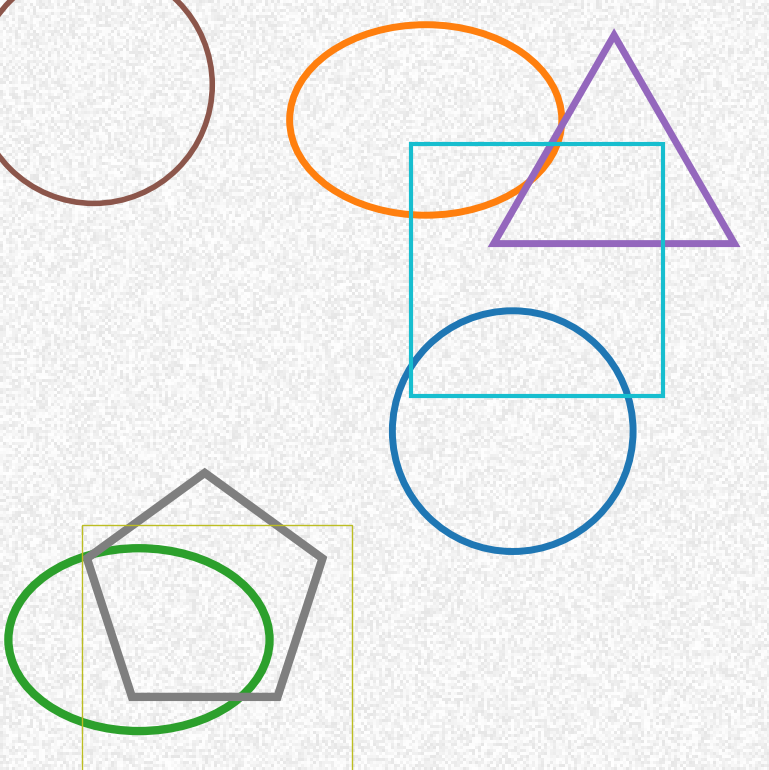[{"shape": "circle", "thickness": 2.5, "radius": 0.78, "center": [0.666, 0.44]}, {"shape": "oval", "thickness": 2.5, "radius": 0.88, "center": [0.553, 0.844]}, {"shape": "oval", "thickness": 3, "radius": 0.85, "center": [0.18, 0.169]}, {"shape": "triangle", "thickness": 2.5, "radius": 0.9, "center": [0.798, 0.774]}, {"shape": "circle", "thickness": 2, "radius": 0.77, "center": [0.122, 0.89]}, {"shape": "pentagon", "thickness": 3, "radius": 0.8, "center": [0.266, 0.225]}, {"shape": "square", "thickness": 0.5, "radius": 0.88, "center": [0.281, 0.143]}, {"shape": "square", "thickness": 1.5, "radius": 0.82, "center": [0.698, 0.649]}]